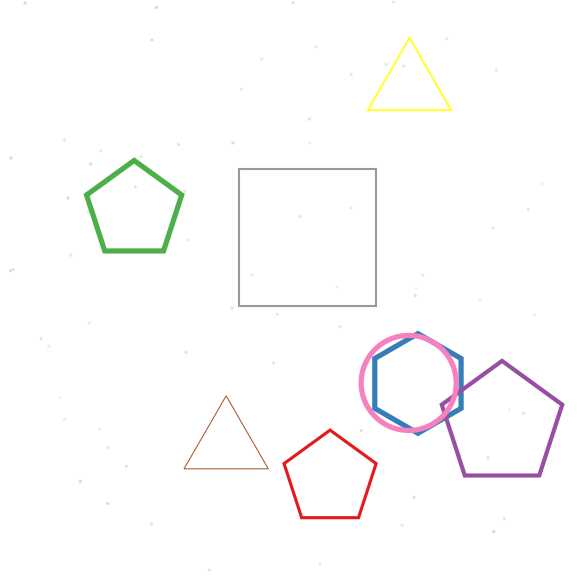[{"shape": "pentagon", "thickness": 1.5, "radius": 0.42, "center": [0.572, 0.171]}, {"shape": "hexagon", "thickness": 2.5, "radius": 0.43, "center": [0.724, 0.335]}, {"shape": "pentagon", "thickness": 2.5, "radius": 0.43, "center": [0.232, 0.635]}, {"shape": "pentagon", "thickness": 2, "radius": 0.55, "center": [0.869, 0.264]}, {"shape": "triangle", "thickness": 1, "radius": 0.42, "center": [0.709, 0.85]}, {"shape": "triangle", "thickness": 0.5, "radius": 0.42, "center": [0.392, 0.229]}, {"shape": "circle", "thickness": 2.5, "radius": 0.41, "center": [0.708, 0.336]}, {"shape": "square", "thickness": 1, "radius": 0.59, "center": [0.533, 0.588]}]